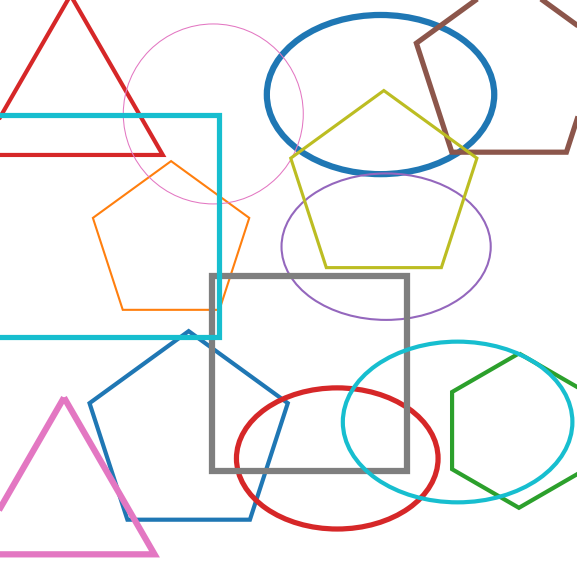[{"shape": "pentagon", "thickness": 2, "radius": 0.9, "center": [0.327, 0.245]}, {"shape": "oval", "thickness": 3, "radius": 0.98, "center": [0.659, 0.835]}, {"shape": "pentagon", "thickness": 1, "radius": 0.71, "center": [0.296, 0.578]}, {"shape": "hexagon", "thickness": 2, "radius": 0.67, "center": [0.899, 0.254]}, {"shape": "triangle", "thickness": 2, "radius": 0.92, "center": [0.122, 0.823]}, {"shape": "oval", "thickness": 2.5, "radius": 0.87, "center": [0.584, 0.205]}, {"shape": "oval", "thickness": 1, "radius": 0.91, "center": [0.669, 0.572]}, {"shape": "pentagon", "thickness": 2.5, "radius": 0.84, "center": [0.882, 0.872]}, {"shape": "circle", "thickness": 0.5, "radius": 0.78, "center": [0.369, 0.802]}, {"shape": "triangle", "thickness": 3, "radius": 0.9, "center": [0.111, 0.13]}, {"shape": "square", "thickness": 3, "radius": 0.84, "center": [0.536, 0.352]}, {"shape": "pentagon", "thickness": 1.5, "radius": 0.85, "center": [0.665, 0.673]}, {"shape": "oval", "thickness": 2, "radius": 0.99, "center": [0.792, 0.268]}, {"shape": "square", "thickness": 2.5, "radius": 0.96, "center": [0.187, 0.608]}]